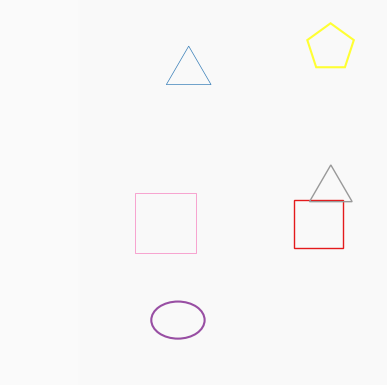[{"shape": "square", "thickness": 1, "radius": 0.31, "center": [0.822, 0.418]}, {"shape": "triangle", "thickness": 0.5, "radius": 0.33, "center": [0.487, 0.814]}, {"shape": "oval", "thickness": 1.5, "radius": 0.34, "center": [0.459, 0.169]}, {"shape": "pentagon", "thickness": 1.5, "radius": 0.32, "center": [0.853, 0.876]}, {"shape": "square", "thickness": 0.5, "radius": 0.4, "center": [0.428, 0.421]}, {"shape": "triangle", "thickness": 1, "radius": 0.32, "center": [0.854, 0.508]}]